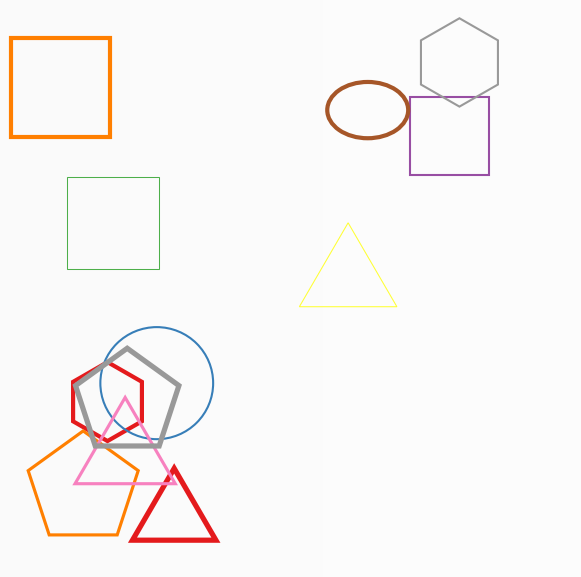[{"shape": "hexagon", "thickness": 2, "radius": 0.34, "center": [0.185, 0.304]}, {"shape": "triangle", "thickness": 2.5, "radius": 0.41, "center": [0.3, 0.105]}, {"shape": "circle", "thickness": 1, "radius": 0.49, "center": [0.27, 0.336]}, {"shape": "square", "thickness": 0.5, "radius": 0.39, "center": [0.195, 0.613]}, {"shape": "square", "thickness": 1, "radius": 0.34, "center": [0.773, 0.763]}, {"shape": "pentagon", "thickness": 1.5, "radius": 0.5, "center": [0.143, 0.153]}, {"shape": "square", "thickness": 2, "radius": 0.43, "center": [0.104, 0.848]}, {"shape": "triangle", "thickness": 0.5, "radius": 0.48, "center": [0.599, 0.516]}, {"shape": "oval", "thickness": 2, "radius": 0.35, "center": [0.633, 0.808]}, {"shape": "triangle", "thickness": 1.5, "radius": 0.5, "center": [0.215, 0.211]}, {"shape": "hexagon", "thickness": 1, "radius": 0.38, "center": [0.79, 0.891]}, {"shape": "pentagon", "thickness": 2.5, "radius": 0.47, "center": [0.219, 0.303]}]